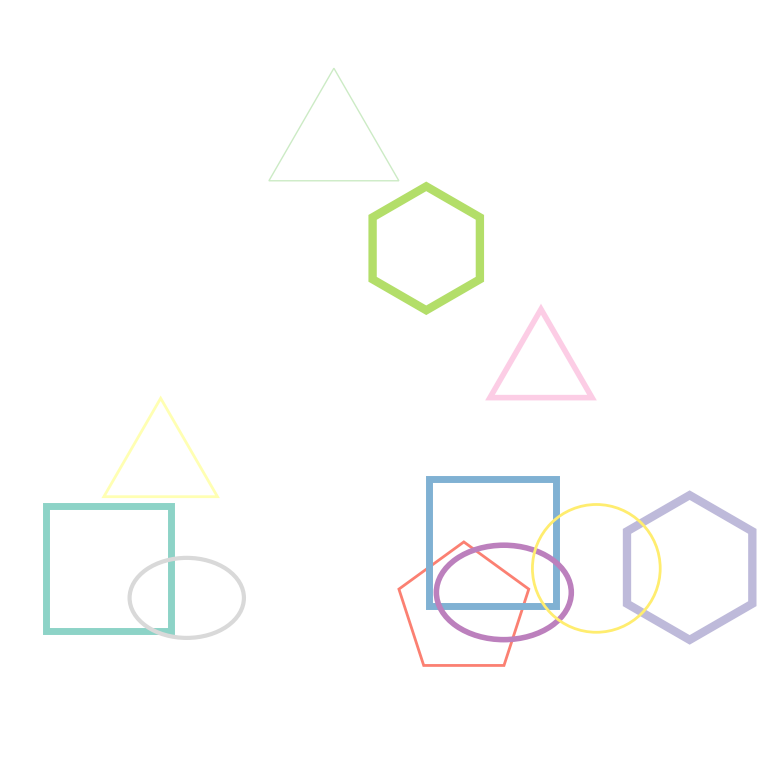[{"shape": "square", "thickness": 2.5, "radius": 0.4, "center": [0.141, 0.262]}, {"shape": "triangle", "thickness": 1, "radius": 0.43, "center": [0.209, 0.398]}, {"shape": "hexagon", "thickness": 3, "radius": 0.47, "center": [0.896, 0.263]}, {"shape": "pentagon", "thickness": 1, "radius": 0.44, "center": [0.602, 0.208]}, {"shape": "square", "thickness": 2.5, "radius": 0.41, "center": [0.64, 0.295]}, {"shape": "hexagon", "thickness": 3, "radius": 0.4, "center": [0.554, 0.678]}, {"shape": "triangle", "thickness": 2, "radius": 0.38, "center": [0.703, 0.522]}, {"shape": "oval", "thickness": 1.5, "radius": 0.37, "center": [0.243, 0.224]}, {"shape": "oval", "thickness": 2, "radius": 0.44, "center": [0.654, 0.231]}, {"shape": "triangle", "thickness": 0.5, "radius": 0.49, "center": [0.434, 0.814]}, {"shape": "circle", "thickness": 1, "radius": 0.41, "center": [0.774, 0.262]}]